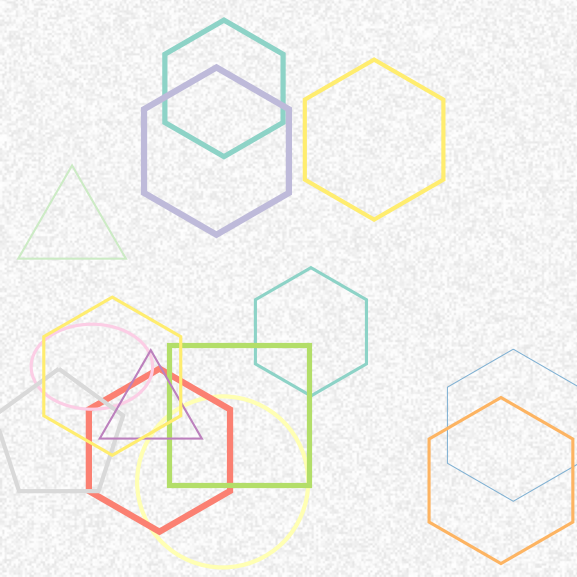[{"shape": "hexagon", "thickness": 1.5, "radius": 0.56, "center": [0.538, 0.425]}, {"shape": "hexagon", "thickness": 2.5, "radius": 0.59, "center": [0.388, 0.846]}, {"shape": "circle", "thickness": 2, "radius": 0.74, "center": [0.386, 0.165]}, {"shape": "hexagon", "thickness": 3, "radius": 0.72, "center": [0.375, 0.738]}, {"shape": "hexagon", "thickness": 3, "radius": 0.71, "center": [0.276, 0.22]}, {"shape": "hexagon", "thickness": 0.5, "radius": 0.66, "center": [0.889, 0.263]}, {"shape": "hexagon", "thickness": 1.5, "radius": 0.72, "center": [0.867, 0.167]}, {"shape": "square", "thickness": 2.5, "radius": 0.6, "center": [0.414, 0.28]}, {"shape": "oval", "thickness": 1.5, "radius": 0.53, "center": [0.159, 0.364]}, {"shape": "pentagon", "thickness": 2, "radius": 0.59, "center": [0.102, 0.243]}, {"shape": "triangle", "thickness": 1, "radius": 0.51, "center": [0.261, 0.291]}, {"shape": "triangle", "thickness": 1, "radius": 0.54, "center": [0.125, 0.605]}, {"shape": "hexagon", "thickness": 2, "radius": 0.69, "center": [0.648, 0.757]}, {"shape": "hexagon", "thickness": 1.5, "radius": 0.68, "center": [0.194, 0.348]}]